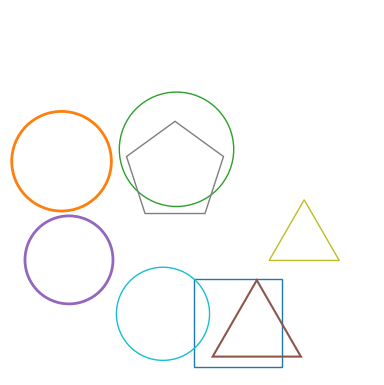[{"shape": "square", "thickness": 1, "radius": 0.57, "center": [0.618, 0.16]}, {"shape": "circle", "thickness": 2, "radius": 0.65, "center": [0.16, 0.581]}, {"shape": "circle", "thickness": 1, "radius": 0.74, "center": [0.458, 0.612]}, {"shape": "circle", "thickness": 2, "radius": 0.57, "center": [0.179, 0.325]}, {"shape": "triangle", "thickness": 1.5, "radius": 0.66, "center": [0.667, 0.14]}, {"shape": "pentagon", "thickness": 1, "radius": 0.66, "center": [0.455, 0.552]}, {"shape": "triangle", "thickness": 1, "radius": 0.53, "center": [0.79, 0.376]}, {"shape": "circle", "thickness": 1, "radius": 0.6, "center": [0.423, 0.185]}]